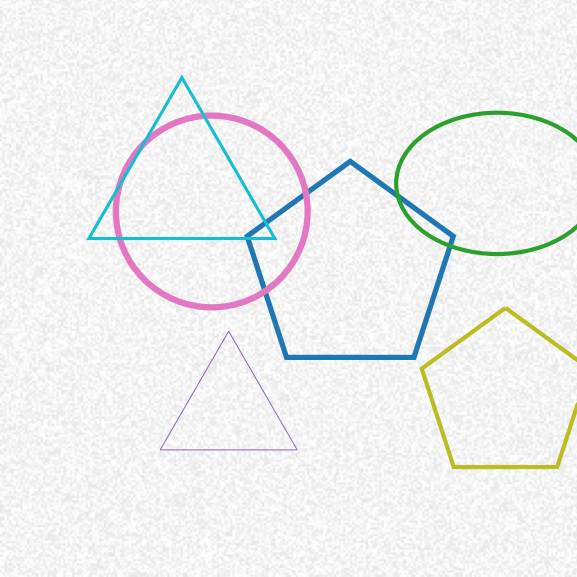[{"shape": "pentagon", "thickness": 2.5, "radius": 0.94, "center": [0.606, 0.532]}, {"shape": "oval", "thickness": 2, "radius": 0.87, "center": [0.861, 0.682]}, {"shape": "triangle", "thickness": 0.5, "radius": 0.68, "center": [0.396, 0.289]}, {"shape": "circle", "thickness": 3, "radius": 0.83, "center": [0.367, 0.633]}, {"shape": "pentagon", "thickness": 2, "radius": 0.76, "center": [0.875, 0.314]}, {"shape": "triangle", "thickness": 1.5, "radius": 0.93, "center": [0.315, 0.679]}]